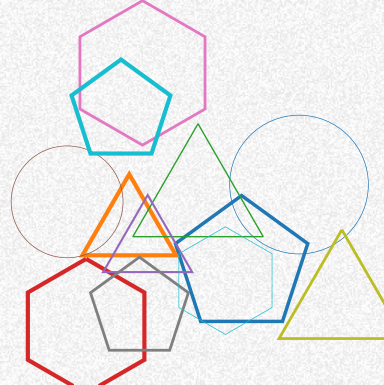[{"shape": "circle", "thickness": 0.5, "radius": 0.9, "center": [0.777, 0.521]}, {"shape": "pentagon", "thickness": 2.5, "radius": 0.9, "center": [0.628, 0.311]}, {"shape": "triangle", "thickness": 3, "radius": 0.7, "center": [0.336, 0.407]}, {"shape": "triangle", "thickness": 1, "radius": 0.98, "center": [0.514, 0.483]}, {"shape": "hexagon", "thickness": 3, "radius": 0.87, "center": [0.224, 0.153]}, {"shape": "triangle", "thickness": 1.5, "radius": 0.67, "center": [0.384, 0.36]}, {"shape": "circle", "thickness": 0.5, "radius": 0.73, "center": [0.174, 0.476]}, {"shape": "hexagon", "thickness": 2, "radius": 0.94, "center": [0.37, 0.811]}, {"shape": "pentagon", "thickness": 2, "radius": 0.67, "center": [0.362, 0.198]}, {"shape": "triangle", "thickness": 2, "radius": 0.94, "center": [0.888, 0.215]}, {"shape": "hexagon", "thickness": 0.5, "radius": 0.7, "center": [0.586, 0.271]}, {"shape": "pentagon", "thickness": 3, "radius": 0.67, "center": [0.314, 0.71]}]